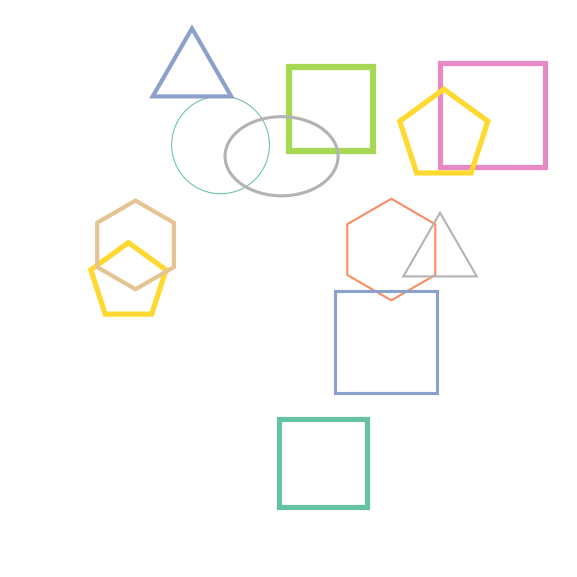[{"shape": "circle", "thickness": 0.5, "radius": 0.42, "center": [0.382, 0.748]}, {"shape": "square", "thickness": 2.5, "radius": 0.38, "center": [0.56, 0.197]}, {"shape": "hexagon", "thickness": 1, "radius": 0.44, "center": [0.678, 0.567]}, {"shape": "square", "thickness": 1.5, "radius": 0.44, "center": [0.669, 0.407]}, {"shape": "triangle", "thickness": 2, "radius": 0.39, "center": [0.332, 0.871]}, {"shape": "square", "thickness": 2.5, "radius": 0.45, "center": [0.853, 0.8]}, {"shape": "square", "thickness": 3, "radius": 0.36, "center": [0.573, 0.811]}, {"shape": "pentagon", "thickness": 2.5, "radius": 0.34, "center": [0.222, 0.511]}, {"shape": "pentagon", "thickness": 2.5, "radius": 0.4, "center": [0.769, 0.765]}, {"shape": "hexagon", "thickness": 2, "radius": 0.38, "center": [0.235, 0.575]}, {"shape": "triangle", "thickness": 1, "radius": 0.37, "center": [0.762, 0.557]}, {"shape": "oval", "thickness": 1.5, "radius": 0.49, "center": [0.488, 0.729]}]